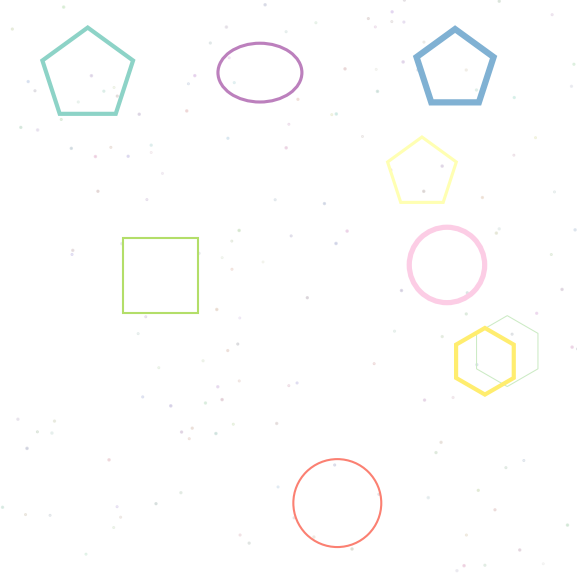[{"shape": "pentagon", "thickness": 2, "radius": 0.41, "center": [0.152, 0.869]}, {"shape": "pentagon", "thickness": 1.5, "radius": 0.31, "center": [0.731, 0.699]}, {"shape": "circle", "thickness": 1, "radius": 0.38, "center": [0.584, 0.128]}, {"shape": "pentagon", "thickness": 3, "radius": 0.35, "center": [0.788, 0.879]}, {"shape": "square", "thickness": 1, "radius": 0.32, "center": [0.278, 0.523]}, {"shape": "circle", "thickness": 2.5, "radius": 0.33, "center": [0.774, 0.54]}, {"shape": "oval", "thickness": 1.5, "radius": 0.36, "center": [0.45, 0.873]}, {"shape": "hexagon", "thickness": 0.5, "radius": 0.31, "center": [0.878, 0.391]}, {"shape": "hexagon", "thickness": 2, "radius": 0.29, "center": [0.84, 0.374]}]